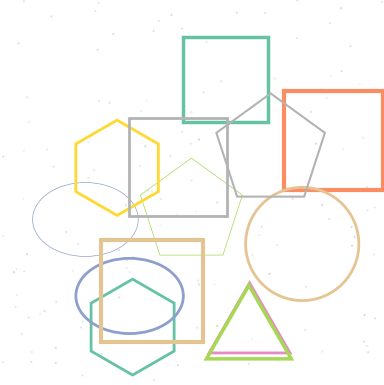[{"shape": "square", "thickness": 2.5, "radius": 0.55, "center": [0.585, 0.793]}, {"shape": "hexagon", "thickness": 2, "radius": 0.62, "center": [0.344, 0.15]}, {"shape": "square", "thickness": 3, "radius": 0.65, "center": [0.866, 0.635]}, {"shape": "oval", "thickness": 0.5, "radius": 0.69, "center": [0.222, 0.43]}, {"shape": "oval", "thickness": 2, "radius": 0.7, "center": [0.337, 0.231]}, {"shape": "triangle", "thickness": 2, "radius": 0.61, "center": [0.648, 0.144]}, {"shape": "pentagon", "thickness": 0.5, "radius": 0.7, "center": [0.497, 0.45]}, {"shape": "triangle", "thickness": 2.5, "radius": 0.64, "center": [0.646, 0.131]}, {"shape": "hexagon", "thickness": 2, "radius": 0.62, "center": [0.304, 0.564]}, {"shape": "square", "thickness": 3, "radius": 0.66, "center": [0.394, 0.243]}, {"shape": "circle", "thickness": 2, "radius": 0.74, "center": [0.785, 0.366]}, {"shape": "square", "thickness": 2, "radius": 0.64, "center": [0.462, 0.566]}, {"shape": "pentagon", "thickness": 1.5, "radius": 0.74, "center": [0.703, 0.609]}]